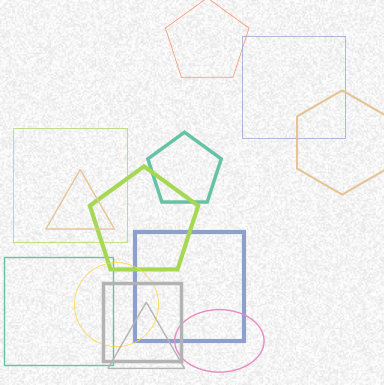[{"shape": "pentagon", "thickness": 2.5, "radius": 0.5, "center": [0.479, 0.556]}, {"shape": "square", "thickness": 1, "radius": 0.7, "center": [0.152, 0.192]}, {"shape": "pentagon", "thickness": 0.5, "radius": 0.57, "center": [0.538, 0.892]}, {"shape": "square", "thickness": 0.5, "radius": 0.67, "center": [0.762, 0.774]}, {"shape": "square", "thickness": 3, "radius": 0.71, "center": [0.492, 0.255]}, {"shape": "oval", "thickness": 1, "radius": 0.58, "center": [0.57, 0.115]}, {"shape": "pentagon", "thickness": 3, "radius": 0.74, "center": [0.374, 0.42]}, {"shape": "square", "thickness": 0.5, "radius": 0.74, "center": [0.181, 0.519]}, {"shape": "circle", "thickness": 0.5, "radius": 0.55, "center": [0.303, 0.209]}, {"shape": "hexagon", "thickness": 1.5, "radius": 0.68, "center": [0.889, 0.63]}, {"shape": "triangle", "thickness": 1, "radius": 0.51, "center": [0.208, 0.457]}, {"shape": "triangle", "thickness": 1, "radius": 0.57, "center": [0.38, 0.1]}, {"shape": "square", "thickness": 2.5, "radius": 0.5, "center": [0.369, 0.164]}]